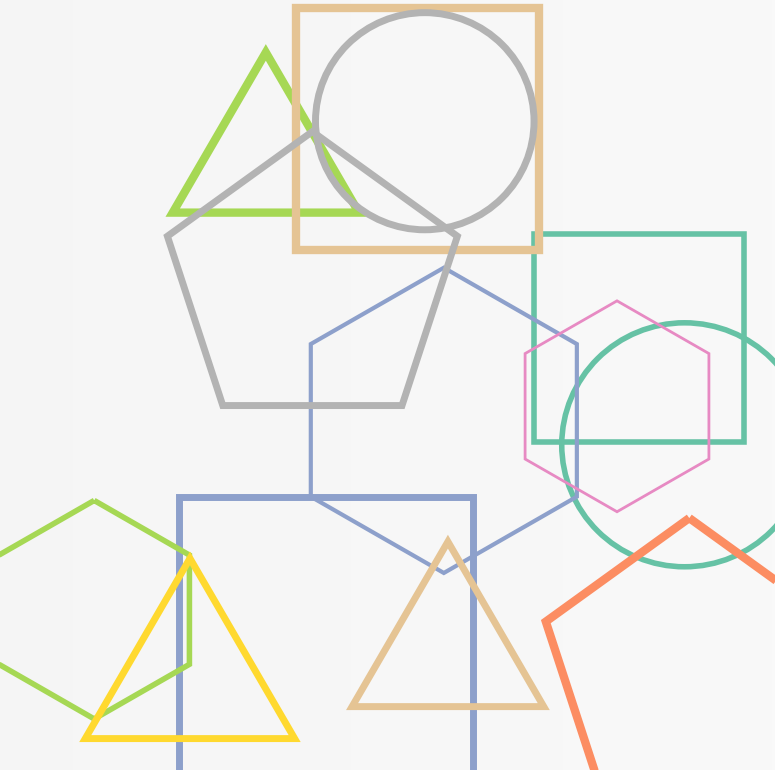[{"shape": "square", "thickness": 2, "radius": 0.68, "center": [0.825, 0.561]}, {"shape": "circle", "thickness": 2, "radius": 0.79, "center": [0.883, 0.422]}, {"shape": "pentagon", "thickness": 3, "radius": 0.97, "center": [0.889, 0.133]}, {"shape": "hexagon", "thickness": 1.5, "radius": 0.99, "center": [0.573, 0.454]}, {"shape": "square", "thickness": 2.5, "radius": 0.95, "center": [0.421, 0.165]}, {"shape": "hexagon", "thickness": 1, "radius": 0.68, "center": [0.796, 0.472]}, {"shape": "hexagon", "thickness": 2, "radius": 0.71, "center": [0.122, 0.208]}, {"shape": "triangle", "thickness": 3, "radius": 0.69, "center": [0.343, 0.793]}, {"shape": "triangle", "thickness": 2.5, "radius": 0.78, "center": [0.245, 0.119]}, {"shape": "triangle", "thickness": 2.5, "radius": 0.71, "center": [0.578, 0.154]}, {"shape": "square", "thickness": 3, "radius": 0.78, "center": [0.538, 0.833]}, {"shape": "pentagon", "thickness": 2.5, "radius": 0.98, "center": [0.403, 0.632]}, {"shape": "circle", "thickness": 2.5, "radius": 0.7, "center": [0.548, 0.843]}]